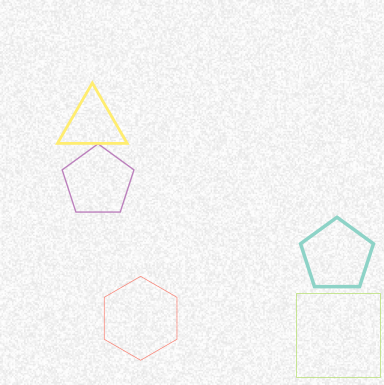[{"shape": "pentagon", "thickness": 2.5, "radius": 0.5, "center": [0.875, 0.336]}, {"shape": "hexagon", "thickness": 0.5, "radius": 0.55, "center": [0.365, 0.173]}, {"shape": "square", "thickness": 0.5, "radius": 0.54, "center": [0.878, 0.13]}, {"shape": "pentagon", "thickness": 1, "radius": 0.49, "center": [0.255, 0.528]}, {"shape": "triangle", "thickness": 2, "radius": 0.52, "center": [0.24, 0.68]}]